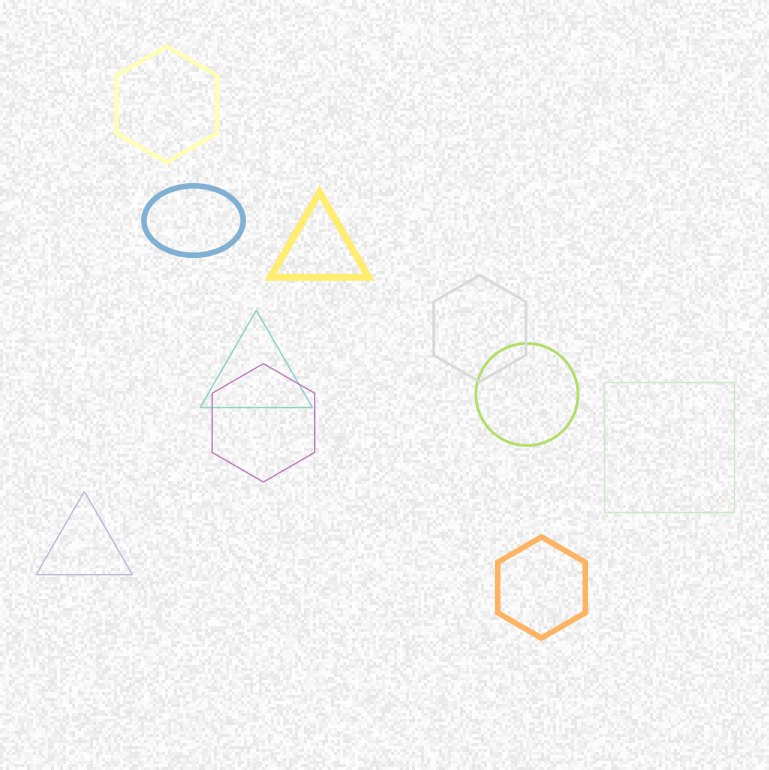[{"shape": "triangle", "thickness": 0.5, "radius": 0.42, "center": [0.333, 0.513]}, {"shape": "hexagon", "thickness": 1.5, "radius": 0.38, "center": [0.217, 0.864]}, {"shape": "triangle", "thickness": 0.5, "radius": 0.36, "center": [0.109, 0.29]}, {"shape": "oval", "thickness": 2, "radius": 0.32, "center": [0.251, 0.714]}, {"shape": "hexagon", "thickness": 2, "radius": 0.33, "center": [0.703, 0.237]}, {"shape": "circle", "thickness": 1, "radius": 0.33, "center": [0.684, 0.488]}, {"shape": "hexagon", "thickness": 1, "radius": 0.35, "center": [0.623, 0.573]}, {"shape": "hexagon", "thickness": 0.5, "radius": 0.38, "center": [0.342, 0.451]}, {"shape": "square", "thickness": 0.5, "radius": 0.42, "center": [0.868, 0.419]}, {"shape": "triangle", "thickness": 2.5, "radius": 0.37, "center": [0.415, 0.677]}]